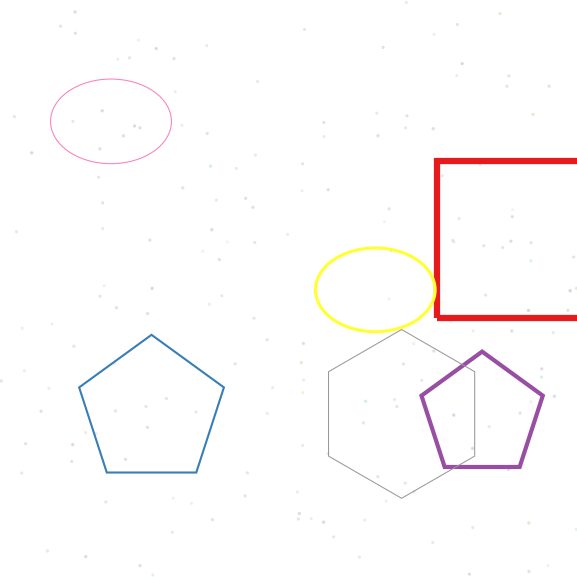[{"shape": "square", "thickness": 3, "radius": 0.68, "center": [0.892, 0.585]}, {"shape": "pentagon", "thickness": 1, "radius": 0.66, "center": [0.262, 0.288]}, {"shape": "pentagon", "thickness": 2, "radius": 0.55, "center": [0.835, 0.28]}, {"shape": "oval", "thickness": 1.5, "radius": 0.52, "center": [0.65, 0.497]}, {"shape": "oval", "thickness": 0.5, "radius": 0.52, "center": [0.192, 0.789]}, {"shape": "hexagon", "thickness": 0.5, "radius": 0.73, "center": [0.695, 0.282]}]